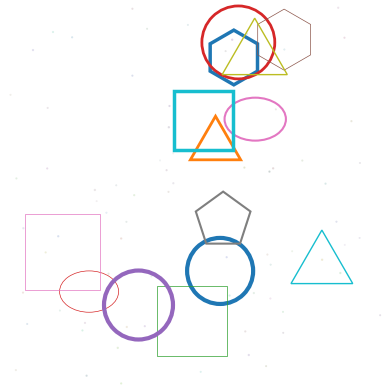[{"shape": "hexagon", "thickness": 2.5, "radius": 0.35, "center": [0.607, 0.851]}, {"shape": "circle", "thickness": 3, "radius": 0.43, "center": [0.572, 0.296]}, {"shape": "triangle", "thickness": 2, "radius": 0.38, "center": [0.56, 0.623]}, {"shape": "square", "thickness": 0.5, "radius": 0.46, "center": [0.5, 0.166]}, {"shape": "oval", "thickness": 0.5, "radius": 0.38, "center": [0.231, 0.243]}, {"shape": "circle", "thickness": 2, "radius": 0.47, "center": [0.619, 0.89]}, {"shape": "circle", "thickness": 3, "radius": 0.45, "center": [0.36, 0.208]}, {"shape": "hexagon", "thickness": 0.5, "radius": 0.4, "center": [0.738, 0.897]}, {"shape": "oval", "thickness": 1.5, "radius": 0.4, "center": [0.663, 0.691]}, {"shape": "square", "thickness": 0.5, "radius": 0.49, "center": [0.162, 0.346]}, {"shape": "pentagon", "thickness": 1.5, "radius": 0.37, "center": [0.58, 0.428]}, {"shape": "triangle", "thickness": 1, "radius": 0.49, "center": [0.662, 0.855]}, {"shape": "square", "thickness": 2.5, "radius": 0.38, "center": [0.529, 0.687]}, {"shape": "triangle", "thickness": 1, "radius": 0.46, "center": [0.836, 0.31]}]